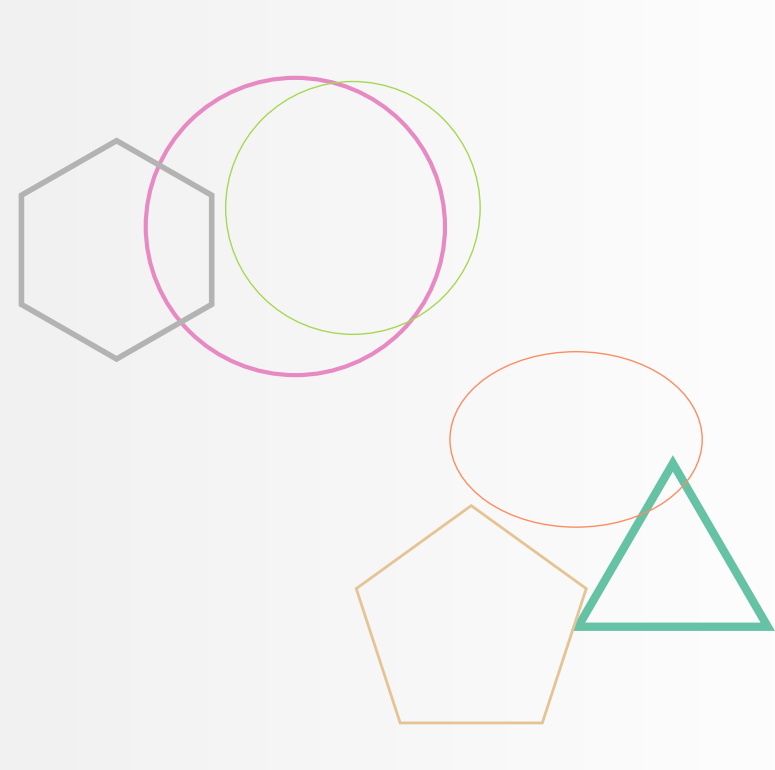[{"shape": "triangle", "thickness": 3, "radius": 0.71, "center": [0.868, 0.257]}, {"shape": "oval", "thickness": 0.5, "radius": 0.81, "center": [0.743, 0.429]}, {"shape": "circle", "thickness": 1.5, "radius": 0.97, "center": [0.381, 0.706]}, {"shape": "circle", "thickness": 0.5, "radius": 0.82, "center": [0.455, 0.73]}, {"shape": "pentagon", "thickness": 1, "radius": 0.78, "center": [0.608, 0.187]}, {"shape": "hexagon", "thickness": 2, "radius": 0.71, "center": [0.15, 0.676]}]